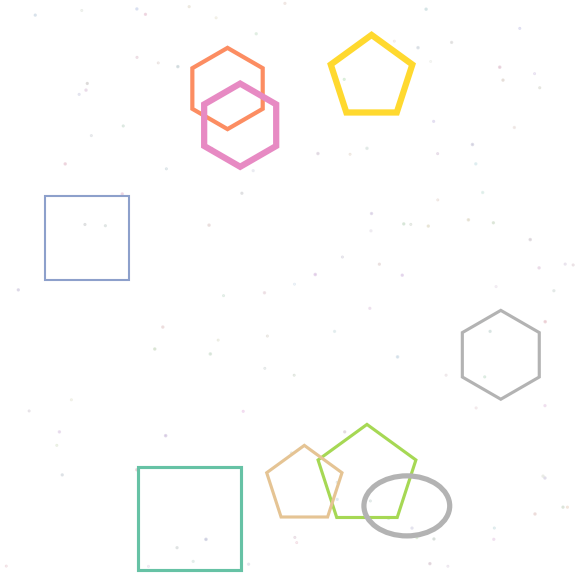[{"shape": "square", "thickness": 1.5, "radius": 0.45, "center": [0.328, 0.102]}, {"shape": "hexagon", "thickness": 2, "radius": 0.35, "center": [0.394, 0.846]}, {"shape": "square", "thickness": 1, "radius": 0.36, "center": [0.151, 0.587]}, {"shape": "hexagon", "thickness": 3, "radius": 0.36, "center": [0.416, 0.782]}, {"shape": "pentagon", "thickness": 1.5, "radius": 0.45, "center": [0.635, 0.175]}, {"shape": "pentagon", "thickness": 3, "radius": 0.37, "center": [0.643, 0.864]}, {"shape": "pentagon", "thickness": 1.5, "radius": 0.34, "center": [0.527, 0.159]}, {"shape": "oval", "thickness": 2.5, "radius": 0.37, "center": [0.704, 0.123]}, {"shape": "hexagon", "thickness": 1.5, "radius": 0.38, "center": [0.867, 0.385]}]